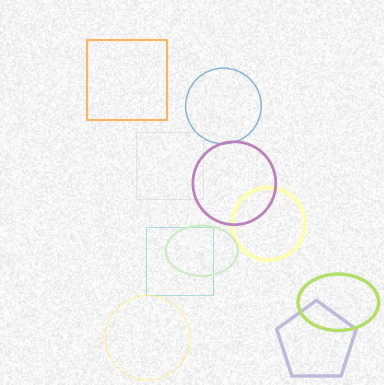[{"shape": "square", "thickness": 0.5, "radius": 0.44, "center": [0.466, 0.322]}, {"shape": "circle", "thickness": 3, "radius": 0.47, "center": [0.698, 0.419]}, {"shape": "pentagon", "thickness": 2.5, "radius": 0.54, "center": [0.822, 0.111]}, {"shape": "circle", "thickness": 1, "radius": 0.49, "center": [0.58, 0.725]}, {"shape": "square", "thickness": 1.5, "radius": 0.52, "center": [0.329, 0.791]}, {"shape": "oval", "thickness": 2.5, "radius": 0.52, "center": [0.879, 0.215]}, {"shape": "square", "thickness": 0.5, "radius": 0.44, "center": [0.439, 0.57]}, {"shape": "circle", "thickness": 2, "radius": 0.54, "center": [0.609, 0.524]}, {"shape": "oval", "thickness": 1.5, "radius": 0.47, "center": [0.524, 0.349]}, {"shape": "circle", "thickness": 0.5, "radius": 0.55, "center": [0.383, 0.123]}]